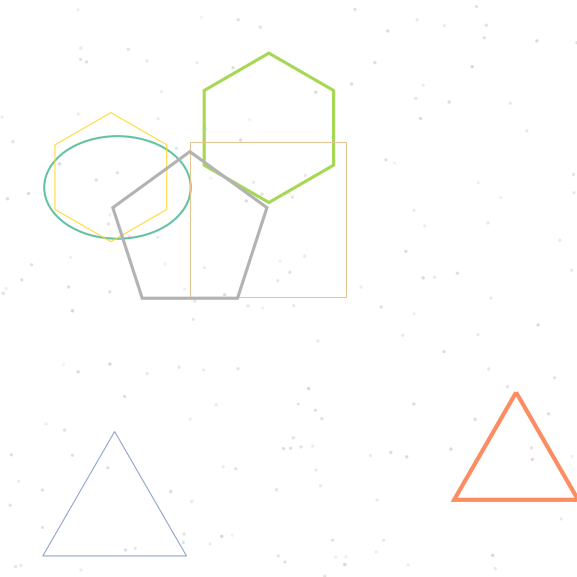[{"shape": "oval", "thickness": 1, "radius": 0.63, "center": [0.203, 0.675]}, {"shape": "triangle", "thickness": 2, "radius": 0.62, "center": [0.894, 0.196]}, {"shape": "triangle", "thickness": 0.5, "radius": 0.72, "center": [0.199, 0.108]}, {"shape": "hexagon", "thickness": 1.5, "radius": 0.65, "center": [0.466, 0.778]}, {"shape": "hexagon", "thickness": 0.5, "radius": 0.56, "center": [0.192, 0.692]}, {"shape": "square", "thickness": 0.5, "radius": 0.67, "center": [0.464, 0.619]}, {"shape": "pentagon", "thickness": 1.5, "radius": 0.7, "center": [0.329, 0.596]}]